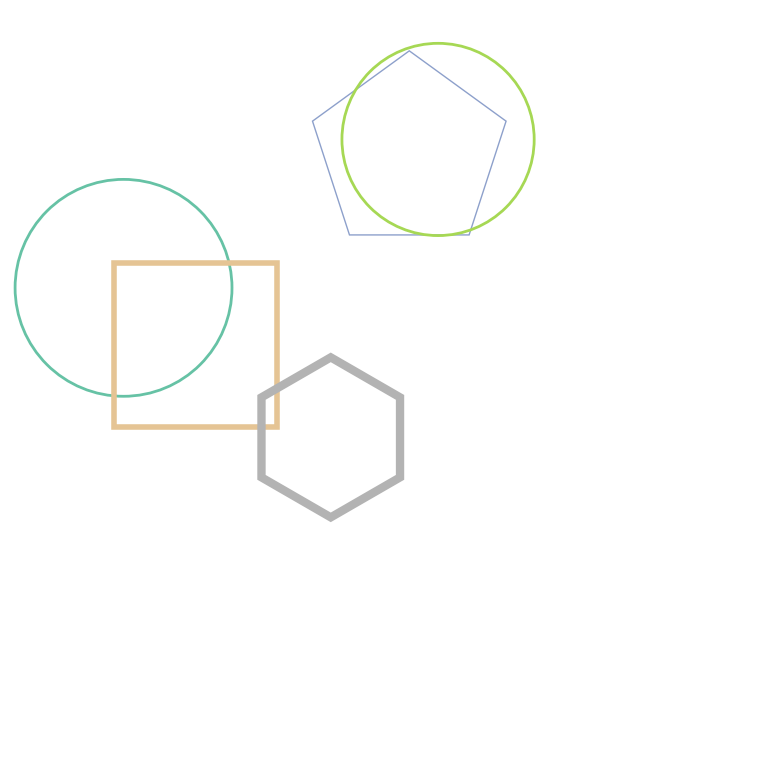[{"shape": "circle", "thickness": 1, "radius": 0.7, "center": [0.16, 0.626]}, {"shape": "pentagon", "thickness": 0.5, "radius": 0.66, "center": [0.532, 0.802]}, {"shape": "circle", "thickness": 1, "radius": 0.62, "center": [0.569, 0.819]}, {"shape": "square", "thickness": 2, "radius": 0.53, "center": [0.254, 0.552]}, {"shape": "hexagon", "thickness": 3, "radius": 0.52, "center": [0.43, 0.432]}]